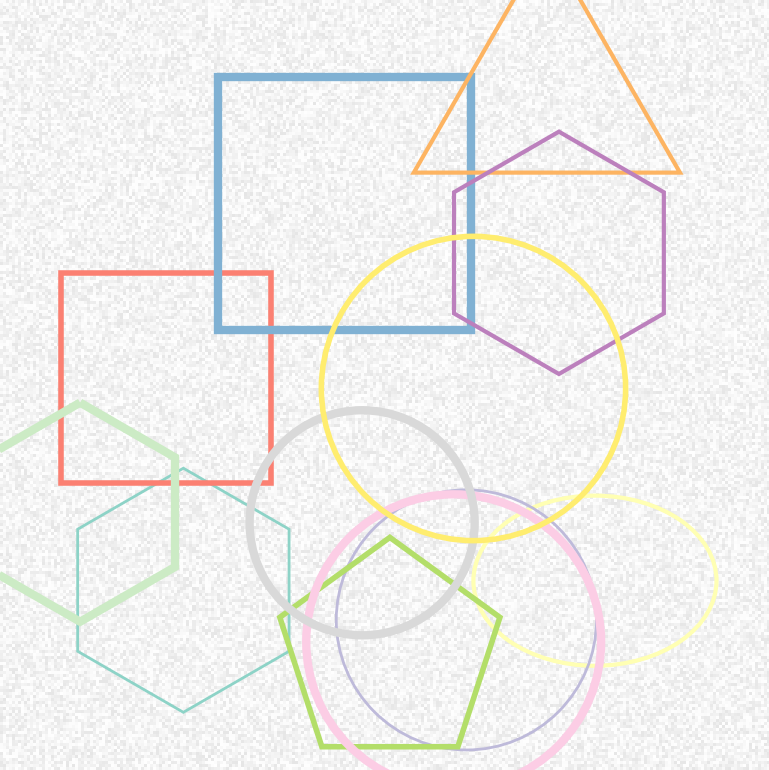[{"shape": "hexagon", "thickness": 1, "radius": 0.79, "center": [0.238, 0.233]}, {"shape": "oval", "thickness": 1.5, "radius": 0.79, "center": [0.773, 0.246]}, {"shape": "circle", "thickness": 1, "radius": 0.84, "center": [0.606, 0.195]}, {"shape": "square", "thickness": 2, "radius": 0.68, "center": [0.215, 0.509]}, {"shape": "square", "thickness": 3, "radius": 0.82, "center": [0.447, 0.736]}, {"shape": "triangle", "thickness": 1.5, "radius": 1.0, "center": [0.71, 0.876]}, {"shape": "pentagon", "thickness": 2, "radius": 0.75, "center": [0.506, 0.152]}, {"shape": "circle", "thickness": 3, "radius": 0.96, "center": [0.589, 0.167]}, {"shape": "circle", "thickness": 3, "radius": 0.73, "center": [0.47, 0.321]}, {"shape": "hexagon", "thickness": 1.5, "radius": 0.79, "center": [0.726, 0.672]}, {"shape": "hexagon", "thickness": 3, "radius": 0.71, "center": [0.104, 0.335]}, {"shape": "circle", "thickness": 2, "radius": 0.99, "center": [0.615, 0.495]}]